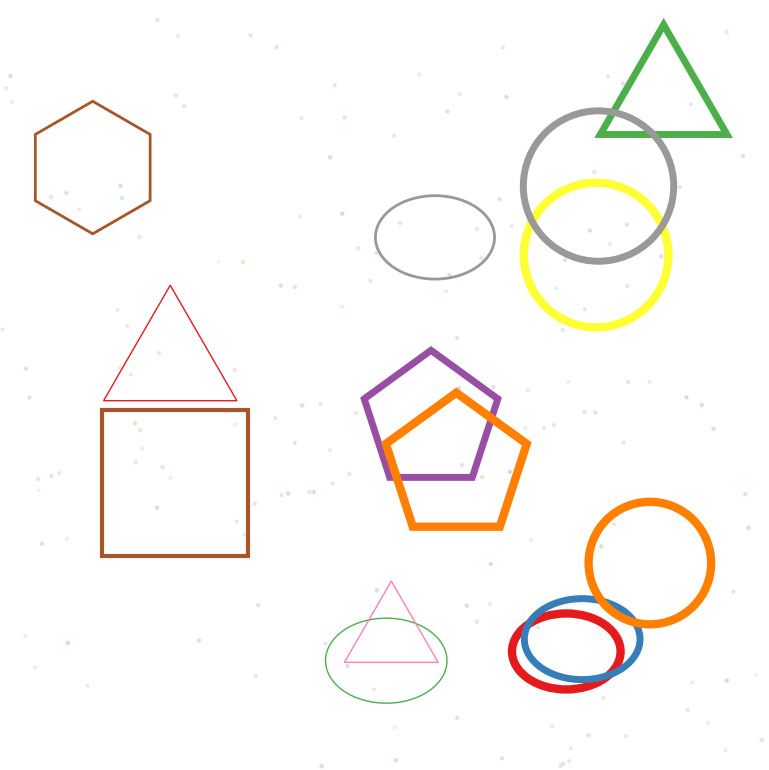[{"shape": "triangle", "thickness": 0.5, "radius": 0.5, "center": [0.221, 0.53]}, {"shape": "oval", "thickness": 3, "radius": 0.35, "center": [0.735, 0.154]}, {"shape": "oval", "thickness": 2.5, "radius": 0.38, "center": [0.756, 0.17]}, {"shape": "triangle", "thickness": 2.5, "radius": 0.47, "center": [0.862, 0.873]}, {"shape": "oval", "thickness": 0.5, "radius": 0.39, "center": [0.502, 0.142]}, {"shape": "pentagon", "thickness": 2.5, "radius": 0.46, "center": [0.56, 0.454]}, {"shape": "pentagon", "thickness": 3, "radius": 0.48, "center": [0.593, 0.394]}, {"shape": "circle", "thickness": 3, "radius": 0.4, "center": [0.844, 0.269]}, {"shape": "circle", "thickness": 3, "radius": 0.47, "center": [0.774, 0.669]}, {"shape": "square", "thickness": 1.5, "radius": 0.47, "center": [0.227, 0.373]}, {"shape": "hexagon", "thickness": 1, "radius": 0.43, "center": [0.12, 0.782]}, {"shape": "triangle", "thickness": 0.5, "radius": 0.35, "center": [0.508, 0.175]}, {"shape": "circle", "thickness": 2.5, "radius": 0.49, "center": [0.777, 0.758]}, {"shape": "oval", "thickness": 1, "radius": 0.39, "center": [0.565, 0.692]}]